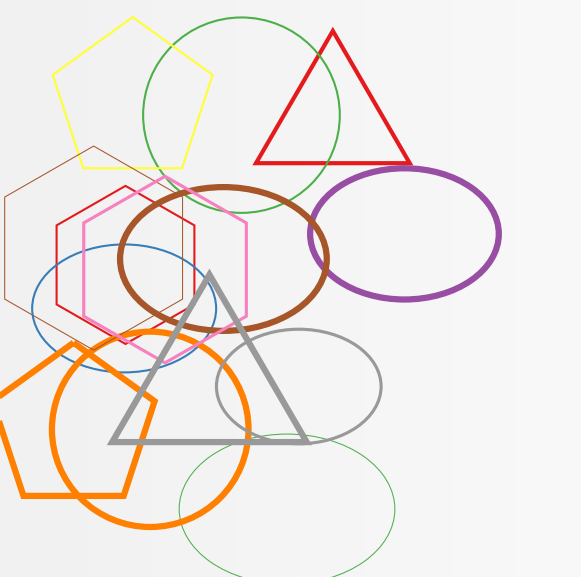[{"shape": "hexagon", "thickness": 1, "radius": 0.68, "center": [0.216, 0.54]}, {"shape": "triangle", "thickness": 2, "radius": 0.76, "center": [0.573, 0.793]}, {"shape": "oval", "thickness": 1, "radius": 0.79, "center": [0.214, 0.465]}, {"shape": "oval", "thickness": 0.5, "radius": 0.93, "center": [0.494, 0.118]}, {"shape": "circle", "thickness": 1, "radius": 0.85, "center": [0.415, 0.8]}, {"shape": "oval", "thickness": 3, "radius": 0.81, "center": [0.696, 0.594]}, {"shape": "pentagon", "thickness": 3, "radius": 0.73, "center": [0.127, 0.259]}, {"shape": "circle", "thickness": 3, "radius": 0.85, "center": [0.258, 0.256]}, {"shape": "pentagon", "thickness": 1, "radius": 0.72, "center": [0.228, 0.825]}, {"shape": "oval", "thickness": 3, "radius": 0.89, "center": [0.384, 0.551]}, {"shape": "hexagon", "thickness": 0.5, "radius": 0.88, "center": [0.161, 0.57]}, {"shape": "hexagon", "thickness": 1.5, "radius": 0.81, "center": [0.284, 0.532]}, {"shape": "triangle", "thickness": 3, "radius": 0.97, "center": [0.36, 0.33]}, {"shape": "oval", "thickness": 1.5, "radius": 0.71, "center": [0.514, 0.33]}]